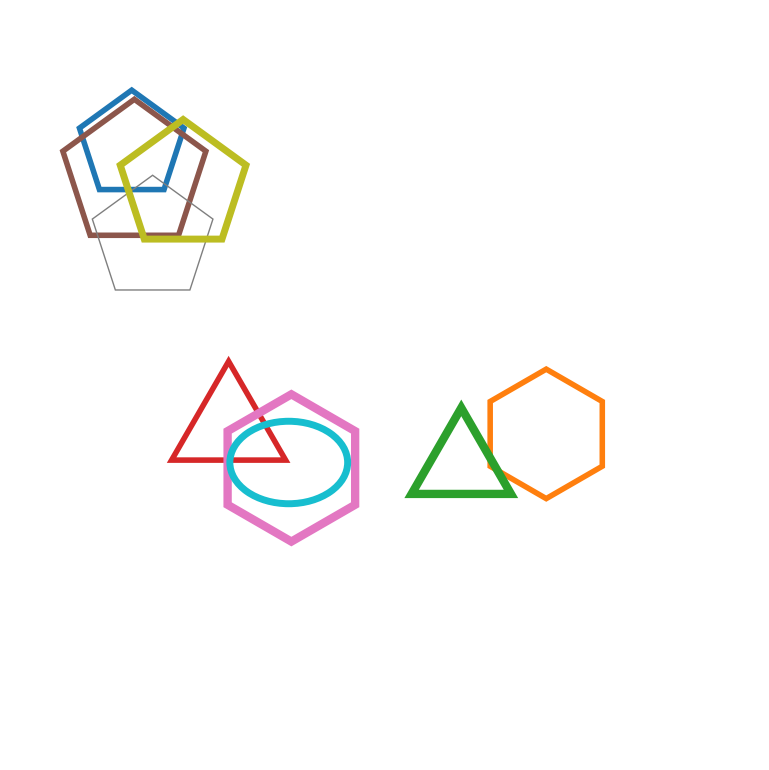[{"shape": "pentagon", "thickness": 2, "radius": 0.36, "center": [0.171, 0.812]}, {"shape": "hexagon", "thickness": 2, "radius": 0.42, "center": [0.709, 0.437]}, {"shape": "triangle", "thickness": 3, "radius": 0.37, "center": [0.599, 0.396]}, {"shape": "triangle", "thickness": 2, "radius": 0.43, "center": [0.297, 0.445]}, {"shape": "pentagon", "thickness": 2, "radius": 0.49, "center": [0.175, 0.773]}, {"shape": "hexagon", "thickness": 3, "radius": 0.48, "center": [0.378, 0.392]}, {"shape": "pentagon", "thickness": 0.5, "radius": 0.41, "center": [0.198, 0.69]}, {"shape": "pentagon", "thickness": 2.5, "radius": 0.43, "center": [0.238, 0.759]}, {"shape": "oval", "thickness": 2.5, "radius": 0.38, "center": [0.375, 0.399]}]